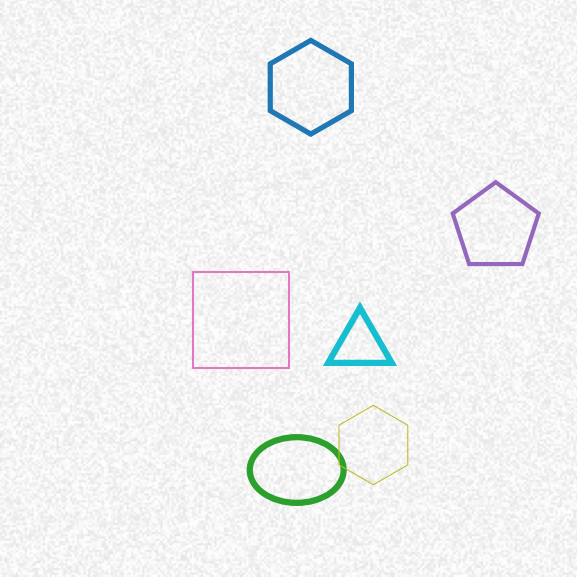[{"shape": "hexagon", "thickness": 2.5, "radius": 0.41, "center": [0.538, 0.848]}, {"shape": "oval", "thickness": 3, "radius": 0.41, "center": [0.514, 0.185]}, {"shape": "pentagon", "thickness": 2, "radius": 0.39, "center": [0.858, 0.605]}, {"shape": "square", "thickness": 1, "radius": 0.42, "center": [0.417, 0.446]}, {"shape": "hexagon", "thickness": 0.5, "radius": 0.34, "center": [0.647, 0.229]}, {"shape": "triangle", "thickness": 3, "radius": 0.32, "center": [0.623, 0.403]}]